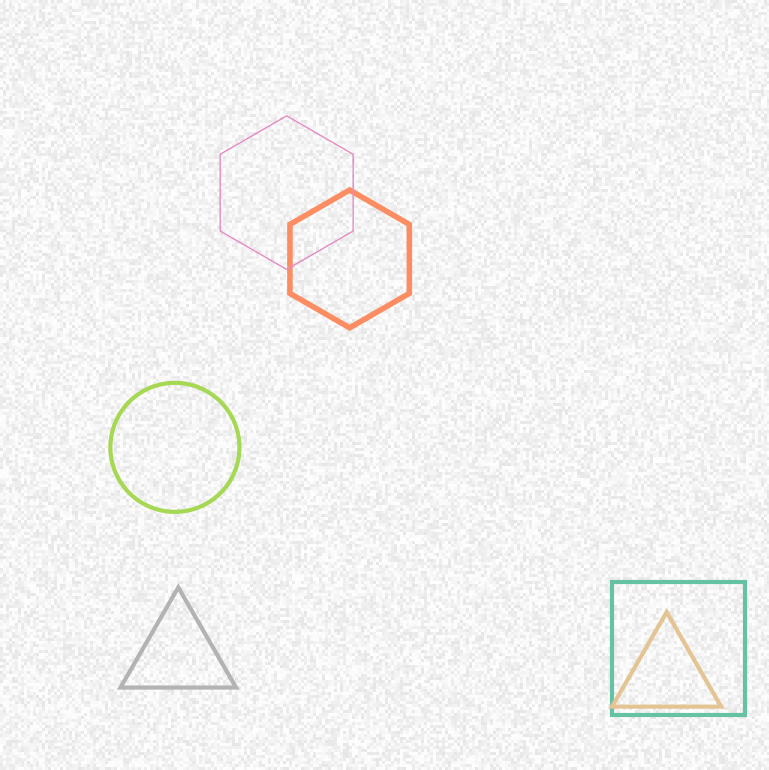[{"shape": "square", "thickness": 1.5, "radius": 0.43, "center": [0.881, 0.158]}, {"shape": "hexagon", "thickness": 2, "radius": 0.45, "center": [0.454, 0.664]}, {"shape": "hexagon", "thickness": 0.5, "radius": 0.5, "center": [0.372, 0.75]}, {"shape": "circle", "thickness": 1.5, "radius": 0.42, "center": [0.227, 0.419]}, {"shape": "triangle", "thickness": 1.5, "radius": 0.41, "center": [0.866, 0.123]}, {"shape": "triangle", "thickness": 1.5, "radius": 0.43, "center": [0.232, 0.15]}]